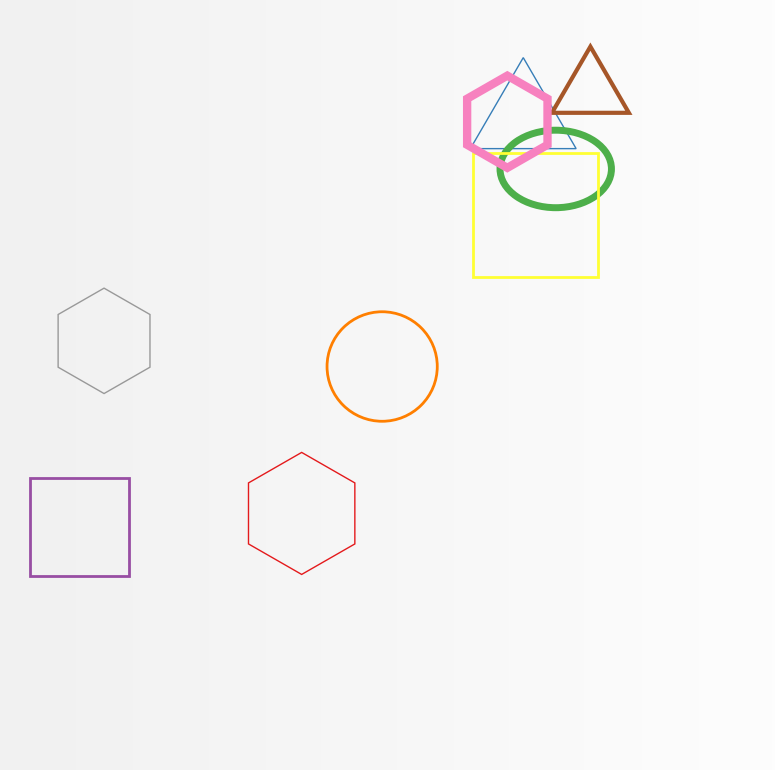[{"shape": "hexagon", "thickness": 0.5, "radius": 0.4, "center": [0.389, 0.333]}, {"shape": "triangle", "thickness": 0.5, "radius": 0.39, "center": [0.675, 0.846]}, {"shape": "oval", "thickness": 2.5, "radius": 0.36, "center": [0.717, 0.781]}, {"shape": "square", "thickness": 1, "radius": 0.32, "center": [0.102, 0.316]}, {"shape": "circle", "thickness": 1, "radius": 0.36, "center": [0.493, 0.524]}, {"shape": "square", "thickness": 1, "radius": 0.4, "center": [0.691, 0.721]}, {"shape": "triangle", "thickness": 1.5, "radius": 0.29, "center": [0.762, 0.882]}, {"shape": "hexagon", "thickness": 3, "radius": 0.3, "center": [0.655, 0.842]}, {"shape": "hexagon", "thickness": 0.5, "radius": 0.34, "center": [0.134, 0.557]}]